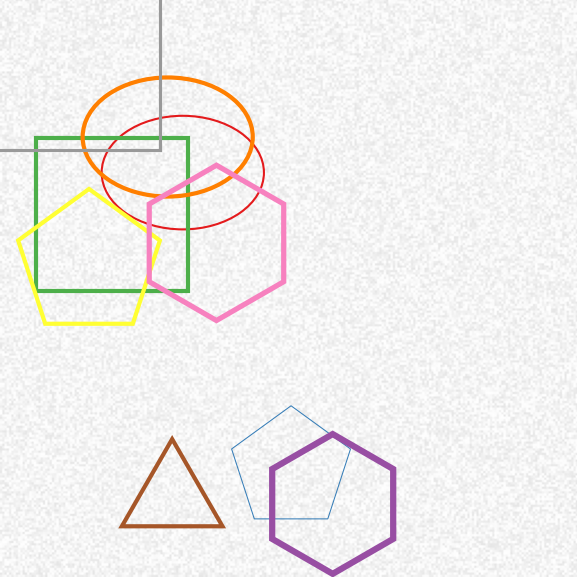[{"shape": "oval", "thickness": 1, "radius": 0.7, "center": [0.317, 0.7]}, {"shape": "pentagon", "thickness": 0.5, "radius": 0.54, "center": [0.504, 0.188]}, {"shape": "square", "thickness": 2, "radius": 0.66, "center": [0.194, 0.628]}, {"shape": "hexagon", "thickness": 3, "radius": 0.6, "center": [0.576, 0.126]}, {"shape": "oval", "thickness": 2, "radius": 0.74, "center": [0.29, 0.762]}, {"shape": "pentagon", "thickness": 2, "radius": 0.65, "center": [0.154, 0.543]}, {"shape": "triangle", "thickness": 2, "radius": 0.5, "center": [0.298, 0.138]}, {"shape": "hexagon", "thickness": 2.5, "radius": 0.67, "center": [0.375, 0.579]}, {"shape": "square", "thickness": 1.5, "radius": 0.7, "center": [0.136, 0.88]}]